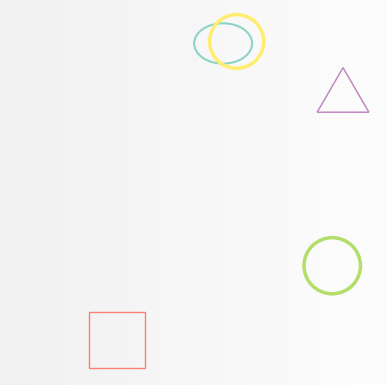[{"shape": "oval", "thickness": 1.5, "radius": 0.37, "center": [0.576, 0.887]}, {"shape": "square", "thickness": 1, "radius": 0.36, "center": [0.301, 0.117]}, {"shape": "circle", "thickness": 2.5, "radius": 0.36, "center": [0.857, 0.31]}, {"shape": "triangle", "thickness": 1, "radius": 0.39, "center": [0.885, 0.747]}, {"shape": "circle", "thickness": 2.5, "radius": 0.35, "center": [0.611, 0.892]}]